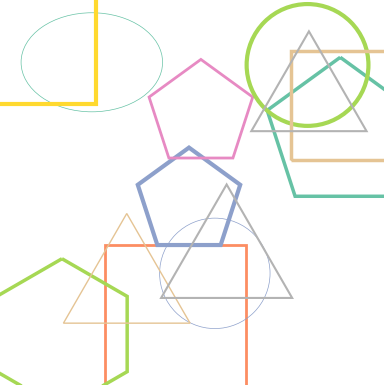[{"shape": "oval", "thickness": 0.5, "radius": 0.92, "center": [0.239, 0.838]}, {"shape": "pentagon", "thickness": 2.5, "radius": 1.0, "center": [0.884, 0.652]}, {"shape": "square", "thickness": 2, "radius": 0.92, "center": [0.455, 0.179]}, {"shape": "pentagon", "thickness": 3, "radius": 0.7, "center": [0.491, 0.477]}, {"shape": "circle", "thickness": 0.5, "radius": 0.72, "center": [0.558, 0.29]}, {"shape": "pentagon", "thickness": 2, "radius": 0.71, "center": [0.522, 0.704]}, {"shape": "hexagon", "thickness": 2.5, "radius": 0.98, "center": [0.161, 0.132]}, {"shape": "circle", "thickness": 3, "radius": 0.79, "center": [0.799, 0.831]}, {"shape": "square", "thickness": 3, "radius": 0.72, "center": [0.105, 0.872]}, {"shape": "square", "thickness": 2.5, "radius": 0.71, "center": [0.899, 0.725]}, {"shape": "triangle", "thickness": 1, "radius": 0.95, "center": [0.329, 0.256]}, {"shape": "triangle", "thickness": 1.5, "radius": 0.98, "center": [0.589, 0.324]}, {"shape": "triangle", "thickness": 1.5, "radius": 0.86, "center": [0.802, 0.746]}]